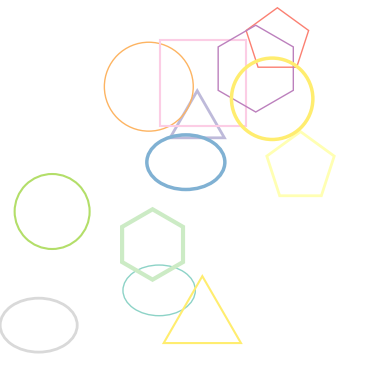[{"shape": "oval", "thickness": 1, "radius": 0.47, "center": [0.413, 0.246]}, {"shape": "pentagon", "thickness": 2, "radius": 0.46, "center": [0.781, 0.566]}, {"shape": "triangle", "thickness": 2, "radius": 0.41, "center": [0.512, 0.683]}, {"shape": "pentagon", "thickness": 1, "radius": 0.43, "center": [0.72, 0.894]}, {"shape": "oval", "thickness": 2.5, "radius": 0.51, "center": [0.483, 0.579]}, {"shape": "circle", "thickness": 1, "radius": 0.58, "center": [0.387, 0.775]}, {"shape": "circle", "thickness": 1.5, "radius": 0.49, "center": [0.135, 0.451]}, {"shape": "square", "thickness": 1.5, "radius": 0.55, "center": [0.527, 0.785]}, {"shape": "oval", "thickness": 2, "radius": 0.5, "center": [0.1, 0.155]}, {"shape": "hexagon", "thickness": 1, "radius": 0.56, "center": [0.664, 0.822]}, {"shape": "hexagon", "thickness": 3, "radius": 0.46, "center": [0.396, 0.365]}, {"shape": "triangle", "thickness": 1.5, "radius": 0.58, "center": [0.526, 0.167]}, {"shape": "circle", "thickness": 2.5, "radius": 0.53, "center": [0.707, 0.743]}]